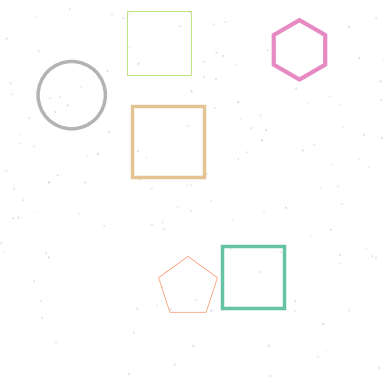[{"shape": "square", "thickness": 2.5, "radius": 0.4, "center": [0.658, 0.281]}, {"shape": "pentagon", "thickness": 0.5, "radius": 0.4, "center": [0.488, 0.254]}, {"shape": "hexagon", "thickness": 3, "radius": 0.39, "center": [0.778, 0.871]}, {"shape": "square", "thickness": 0.5, "radius": 0.42, "center": [0.413, 0.889]}, {"shape": "square", "thickness": 2.5, "radius": 0.47, "center": [0.437, 0.632]}, {"shape": "circle", "thickness": 2.5, "radius": 0.44, "center": [0.186, 0.753]}]